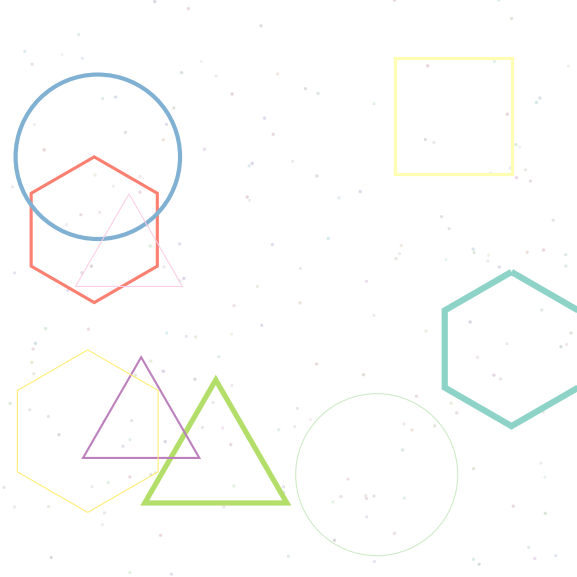[{"shape": "hexagon", "thickness": 3, "radius": 0.67, "center": [0.886, 0.395]}, {"shape": "square", "thickness": 1.5, "radius": 0.5, "center": [0.785, 0.798]}, {"shape": "hexagon", "thickness": 1.5, "radius": 0.63, "center": [0.163, 0.601]}, {"shape": "circle", "thickness": 2, "radius": 0.71, "center": [0.169, 0.728]}, {"shape": "triangle", "thickness": 2.5, "radius": 0.71, "center": [0.374, 0.199]}, {"shape": "triangle", "thickness": 0.5, "radius": 0.53, "center": [0.223, 0.557]}, {"shape": "triangle", "thickness": 1, "radius": 0.58, "center": [0.244, 0.264]}, {"shape": "circle", "thickness": 0.5, "radius": 0.7, "center": [0.652, 0.177]}, {"shape": "hexagon", "thickness": 0.5, "radius": 0.7, "center": [0.152, 0.253]}]